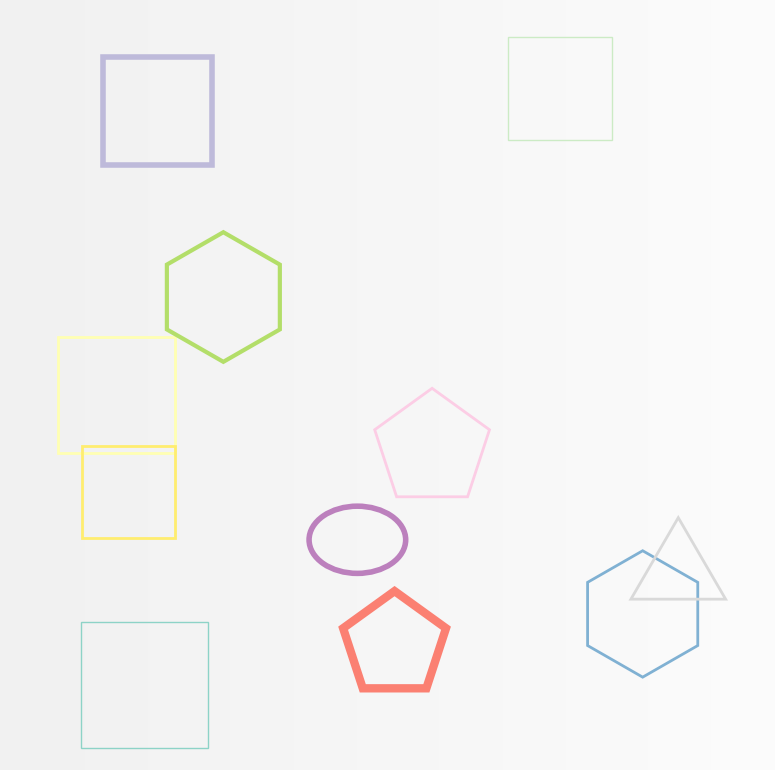[{"shape": "square", "thickness": 0.5, "radius": 0.41, "center": [0.186, 0.11]}, {"shape": "square", "thickness": 1, "radius": 0.38, "center": [0.15, 0.487]}, {"shape": "square", "thickness": 2, "radius": 0.35, "center": [0.203, 0.856]}, {"shape": "pentagon", "thickness": 3, "radius": 0.35, "center": [0.509, 0.163]}, {"shape": "hexagon", "thickness": 1, "radius": 0.41, "center": [0.829, 0.203]}, {"shape": "hexagon", "thickness": 1.5, "radius": 0.42, "center": [0.288, 0.614]}, {"shape": "pentagon", "thickness": 1, "radius": 0.39, "center": [0.558, 0.418]}, {"shape": "triangle", "thickness": 1, "radius": 0.35, "center": [0.875, 0.257]}, {"shape": "oval", "thickness": 2, "radius": 0.31, "center": [0.461, 0.299]}, {"shape": "square", "thickness": 0.5, "radius": 0.34, "center": [0.723, 0.885]}, {"shape": "square", "thickness": 1, "radius": 0.3, "center": [0.166, 0.361]}]